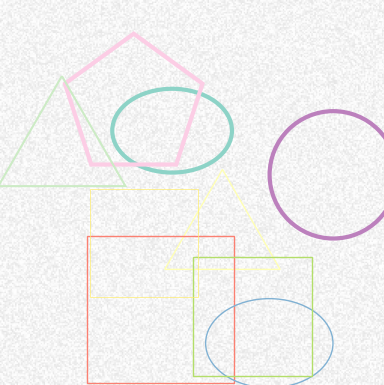[{"shape": "oval", "thickness": 3, "radius": 0.78, "center": [0.447, 0.661]}, {"shape": "triangle", "thickness": 1, "radius": 0.87, "center": [0.578, 0.387]}, {"shape": "square", "thickness": 1, "radius": 0.95, "center": [0.416, 0.197]}, {"shape": "oval", "thickness": 1, "radius": 0.83, "center": [0.699, 0.109]}, {"shape": "square", "thickness": 1, "radius": 0.77, "center": [0.656, 0.177]}, {"shape": "pentagon", "thickness": 3, "radius": 0.94, "center": [0.347, 0.725]}, {"shape": "circle", "thickness": 3, "radius": 0.83, "center": [0.866, 0.546]}, {"shape": "triangle", "thickness": 1.5, "radius": 0.95, "center": [0.161, 0.612]}, {"shape": "square", "thickness": 0.5, "radius": 0.7, "center": [0.374, 0.368]}]